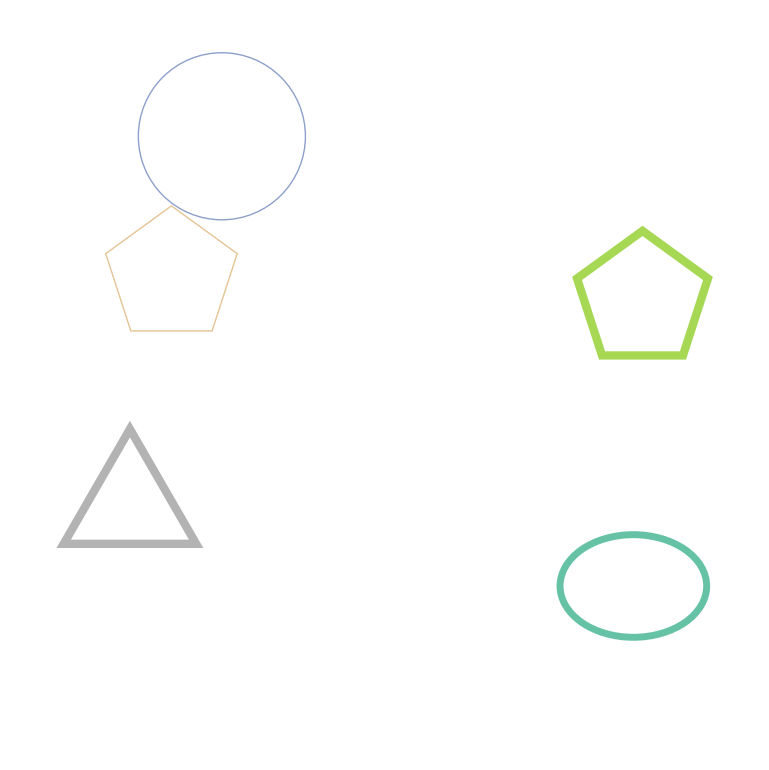[{"shape": "oval", "thickness": 2.5, "radius": 0.48, "center": [0.823, 0.239]}, {"shape": "circle", "thickness": 0.5, "radius": 0.54, "center": [0.288, 0.823]}, {"shape": "pentagon", "thickness": 3, "radius": 0.45, "center": [0.834, 0.611]}, {"shape": "pentagon", "thickness": 0.5, "radius": 0.45, "center": [0.223, 0.643]}, {"shape": "triangle", "thickness": 3, "radius": 0.5, "center": [0.169, 0.343]}]